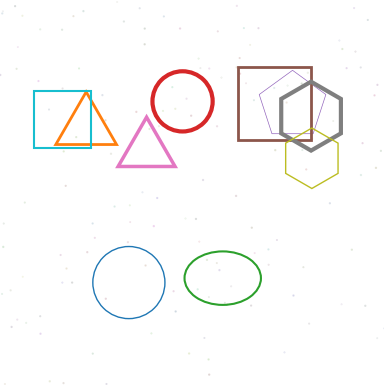[{"shape": "circle", "thickness": 1, "radius": 0.47, "center": [0.335, 0.266]}, {"shape": "triangle", "thickness": 2, "radius": 0.46, "center": [0.224, 0.67]}, {"shape": "oval", "thickness": 1.5, "radius": 0.5, "center": [0.579, 0.278]}, {"shape": "circle", "thickness": 3, "radius": 0.39, "center": [0.474, 0.737]}, {"shape": "pentagon", "thickness": 0.5, "radius": 0.46, "center": [0.76, 0.726]}, {"shape": "square", "thickness": 2, "radius": 0.48, "center": [0.713, 0.731]}, {"shape": "triangle", "thickness": 2.5, "radius": 0.43, "center": [0.381, 0.61]}, {"shape": "hexagon", "thickness": 3, "radius": 0.45, "center": [0.808, 0.698]}, {"shape": "hexagon", "thickness": 1, "radius": 0.39, "center": [0.81, 0.589]}, {"shape": "square", "thickness": 1.5, "radius": 0.37, "center": [0.163, 0.69]}]